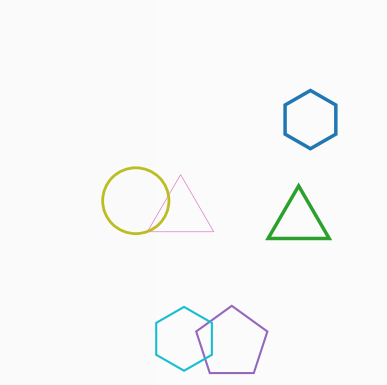[{"shape": "hexagon", "thickness": 2.5, "radius": 0.38, "center": [0.801, 0.689]}, {"shape": "triangle", "thickness": 2.5, "radius": 0.46, "center": [0.771, 0.426]}, {"shape": "pentagon", "thickness": 1.5, "radius": 0.48, "center": [0.598, 0.109]}, {"shape": "triangle", "thickness": 0.5, "radius": 0.49, "center": [0.466, 0.448]}, {"shape": "circle", "thickness": 2, "radius": 0.43, "center": [0.35, 0.479]}, {"shape": "hexagon", "thickness": 1.5, "radius": 0.41, "center": [0.475, 0.12]}]